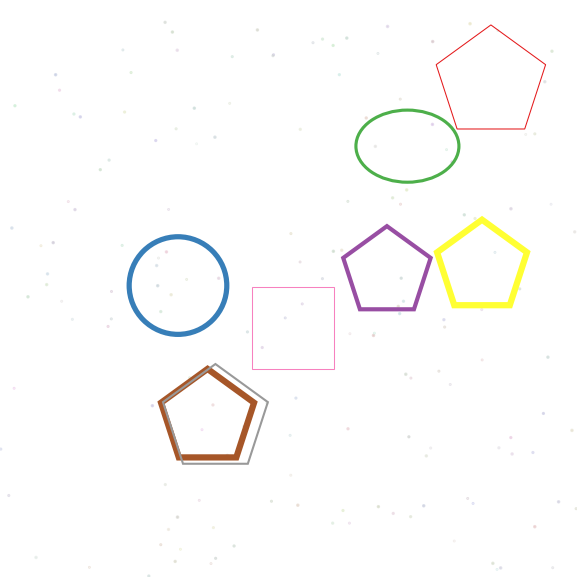[{"shape": "pentagon", "thickness": 0.5, "radius": 0.5, "center": [0.85, 0.856]}, {"shape": "circle", "thickness": 2.5, "radius": 0.42, "center": [0.308, 0.505]}, {"shape": "oval", "thickness": 1.5, "radius": 0.45, "center": [0.705, 0.746]}, {"shape": "pentagon", "thickness": 2, "radius": 0.4, "center": [0.67, 0.528]}, {"shape": "pentagon", "thickness": 3, "radius": 0.41, "center": [0.835, 0.537]}, {"shape": "pentagon", "thickness": 3, "radius": 0.42, "center": [0.359, 0.276]}, {"shape": "square", "thickness": 0.5, "radius": 0.36, "center": [0.508, 0.432]}, {"shape": "pentagon", "thickness": 1, "radius": 0.48, "center": [0.373, 0.273]}]